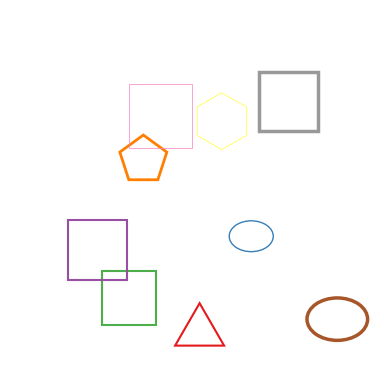[{"shape": "triangle", "thickness": 1.5, "radius": 0.37, "center": [0.518, 0.139]}, {"shape": "oval", "thickness": 1, "radius": 0.29, "center": [0.653, 0.386]}, {"shape": "square", "thickness": 1.5, "radius": 0.35, "center": [0.335, 0.226]}, {"shape": "square", "thickness": 1.5, "radius": 0.38, "center": [0.254, 0.351]}, {"shape": "pentagon", "thickness": 2, "radius": 0.32, "center": [0.372, 0.585]}, {"shape": "hexagon", "thickness": 0.5, "radius": 0.37, "center": [0.576, 0.685]}, {"shape": "oval", "thickness": 2.5, "radius": 0.39, "center": [0.876, 0.171]}, {"shape": "square", "thickness": 0.5, "radius": 0.41, "center": [0.417, 0.698]}, {"shape": "square", "thickness": 2.5, "radius": 0.38, "center": [0.75, 0.737]}]